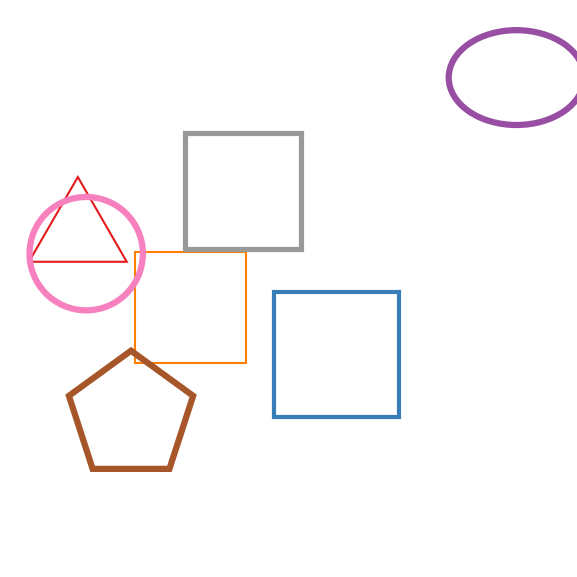[{"shape": "triangle", "thickness": 1, "radius": 0.49, "center": [0.135, 0.595]}, {"shape": "square", "thickness": 2, "radius": 0.54, "center": [0.583, 0.385]}, {"shape": "oval", "thickness": 3, "radius": 0.59, "center": [0.894, 0.865]}, {"shape": "square", "thickness": 1, "radius": 0.48, "center": [0.329, 0.466]}, {"shape": "pentagon", "thickness": 3, "radius": 0.57, "center": [0.227, 0.279]}, {"shape": "circle", "thickness": 3, "radius": 0.49, "center": [0.149, 0.56]}, {"shape": "square", "thickness": 2.5, "radius": 0.5, "center": [0.421, 0.668]}]